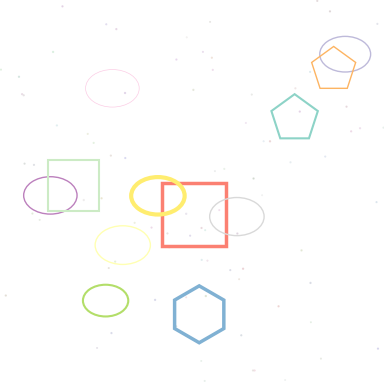[{"shape": "pentagon", "thickness": 1.5, "radius": 0.32, "center": [0.765, 0.692]}, {"shape": "oval", "thickness": 1, "radius": 0.36, "center": [0.319, 0.363]}, {"shape": "oval", "thickness": 1, "radius": 0.33, "center": [0.897, 0.859]}, {"shape": "square", "thickness": 2.5, "radius": 0.41, "center": [0.504, 0.443]}, {"shape": "hexagon", "thickness": 2.5, "radius": 0.37, "center": [0.517, 0.184]}, {"shape": "pentagon", "thickness": 1, "radius": 0.3, "center": [0.867, 0.819]}, {"shape": "oval", "thickness": 1.5, "radius": 0.29, "center": [0.274, 0.219]}, {"shape": "oval", "thickness": 0.5, "radius": 0.35, "center": [0.292, 0.771]}, {"shape": "oval", "thickness": 1, "radius": 0.35, "center": [0.615, 0.437]}, {"shape": "oval", "thickness": 1, "radius": 0.35, "center": [0.131, 0.492]}, {"shape": "square", "thickness": 1.5, "radius": 0.33, "center": [0.19, 0.519]}, {"shape": "oval", "thickness": 3, "radius": 0.35, "center": [0.41, 0.491]}]